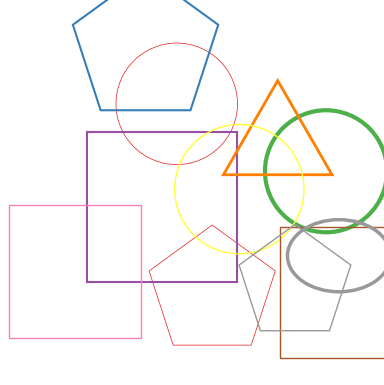[{"shape": "pentagon", "thickness": 0.5, "radius": 0.86, "center": [0.551, 0.243]}, {"shape": "circle", "thickness": 0.5, "radius": 0.79, "center": [0.459, 0.73]}, {"shape": "pentagon", "thickness": 1.5, "radius": 0.99, "center": [0.378, 0.874]}, {"shape": "circle", "thickness": 3, "radius": 0.79, "center": [0.847, 0.555]}, {"shape": "square", "thickness": 1.5, "radius": 0.98, "center": [0.42, 0.463]}, {"shape": "triangle", "thickness": 2, "radius": 0.81, "center": [0.721, 0.628]}, {"shape": "circle", "thickness": 1, "radius": 0.84, "center": [0.622, 0.509]}, {"shape": "square", "thickness": 1, "radius": 0.85, "center": [0.897, 0.241]}, {"shape": "square", "thickness": 1, "radius": 0.86, "center": [0.195, 0.294]}, {"shape": "oval", "thickness": 2.5, "radius": 0.67, "center": [0.88, 0.336]}, {"shape": "pentagon", "thickness": 1, "radius": 0.76, "center": [0.766, 0.264]}]